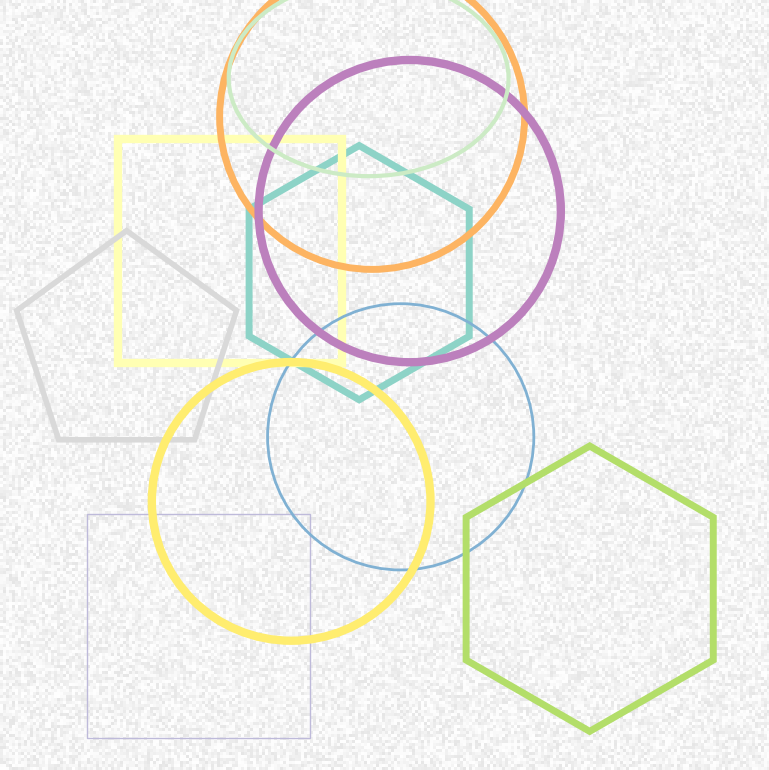[{"shape": "hexagon", "thickness": 2.5, "radius": 0.83, "center": [0.466, 0.646]}, {"shape": "square", "thickness": 3, "radius": 0.73, "center": [0.298, 0.674]}, {"shape": "square", "thickness": 0.5, "radius": 0.73, "center": [0.258, 0.186]}, {"shape": "circle", "thickness": 1, "radius": 0.86, "center": [0.52, 0.433]}, {"shape": "circle", "thickness": 2.5, "radius": 0.99, "center": [0.483, 0.848]}, {"shape": "hexagon", "thickness": 2.5, "radius": 0.93, "center": [0.766, 0.235]}, {"shape": "pentagon", "thickness": 2, "radius": 0.75, "center": [0.164, 0.55]}, {"shape": "circle", "thickness": 3, "radius": 0.98, "center": [0.532, 0.726]}, {"shape": "oval", "thickness": 1.5, "radius": 0.91, "center": [0.479, 0.898]}, {"shape": "circle", "thickness": 3, "radius": 0.9, "center": [0.378, 0.349]}]